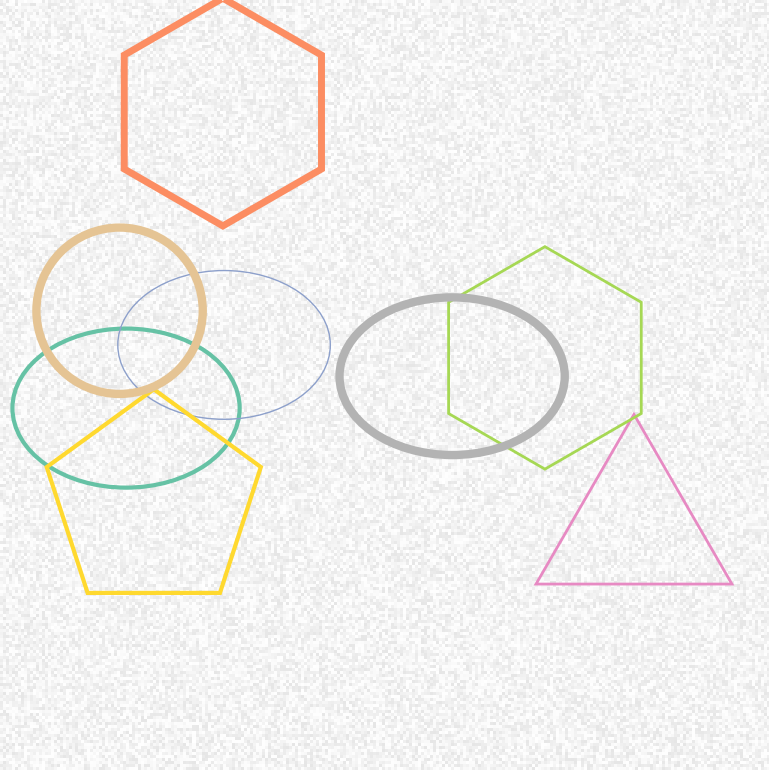[{"shape": "oval", "thickness": 1.5, "radius": 0.74, "center": [0.164, 0.47]}, {"shape": "hexagon", "thickness": 2.5, "radius": 0.74, "center": [0.289, 0.854]}, {"shape": "oval", "thickness": 0.5, "radius": 0.69, "center": [0.291, 0.552]}, {"shape": "triangle", "thickness": 1, "radius": 0.73, "center": [0.823, 0.315]}, {"shape": "hexagon", "thickness": 1, "radius": 0.72, "center": [0.708, 0.535]}, {"shape": "pentagon", "thickness": 1.5, "radius": 0.73, "center": [0.2, 0.348]}, {"shape": "circle", "thickness": 3, "radius": 0.54, "center": [0.155, 0.596]}, {"shape": "oval", "thickness": 3, "radius": 0.73, "center": [0.587, 0.511]}]